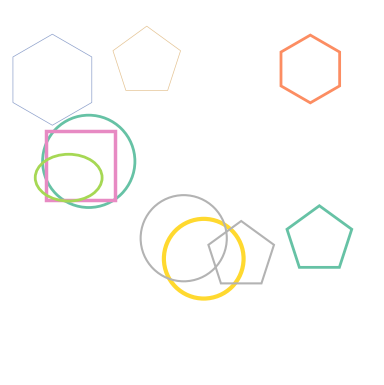[{"shape": "pentagon", "thickness": 2, "radius": 0.44, "center": [0.83, 0.377]}, {"shape": "circle", "thickness": 2, "radius": 0.6, "center": [0.23, 0.581]}, {"shape": "hexagon", "thickness": 2, "radius": 0.44, "center": [0.806, 0.821]}, {"shape": "hexagon", "thickness": 0.5, "radius": 0.59, "center": [0.136, 0.793]}, {"shape": "square", "thickness": 2.5, "radius": 0.45, "center": [0.209, 0.57]}, {"shape": "oval", "thickness": 2, "radius": 0.43, "center": [0.178, 0.539]}, {"shape": "circle", "thickness": 3, "radius": 0.52, "center": [0.529, 0.328]}, {"shape": "pentagon", "thickness": 0.5, "radius": 0.46, "center": [0.381, 0.84]}, {"shape": "circle", "thickness": 1.5, "radius": 0.56, "center": [0.477, 0.381]}, {"shape": "pentagon", "thickness": 1.5, "radius": 0.45, "center": [0.626, 0.336]}]